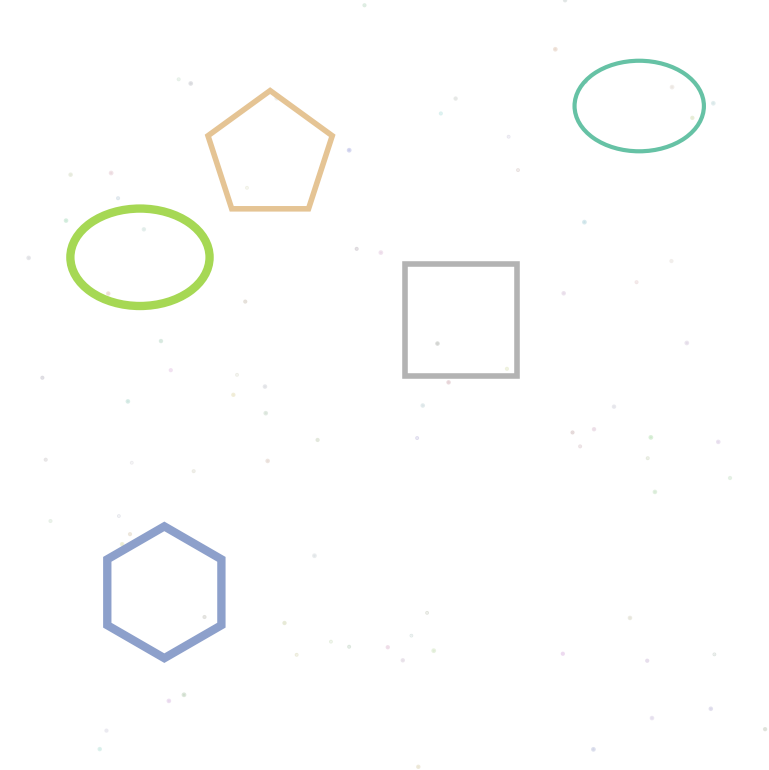[{"shape": "oval", "thickness": 1.5, "radius": 0.42, "center": [0.83, 0.862]}, {"shape": "hexagon", "thickness": 3, "radius": 0.43, "center": [0.213, 0.231]}, {"shape": "oval", "thickness": 3, "radius": 0.45, "center": [0.182, 0.666]}, {"shape": "pentagon", "thickness": 2, "radius": 0.42, "center": [0.351, 0.797]}, {"shape": "square", "thickness": 2, "radius": 0.36, "center": [0.599, 0.585]}]